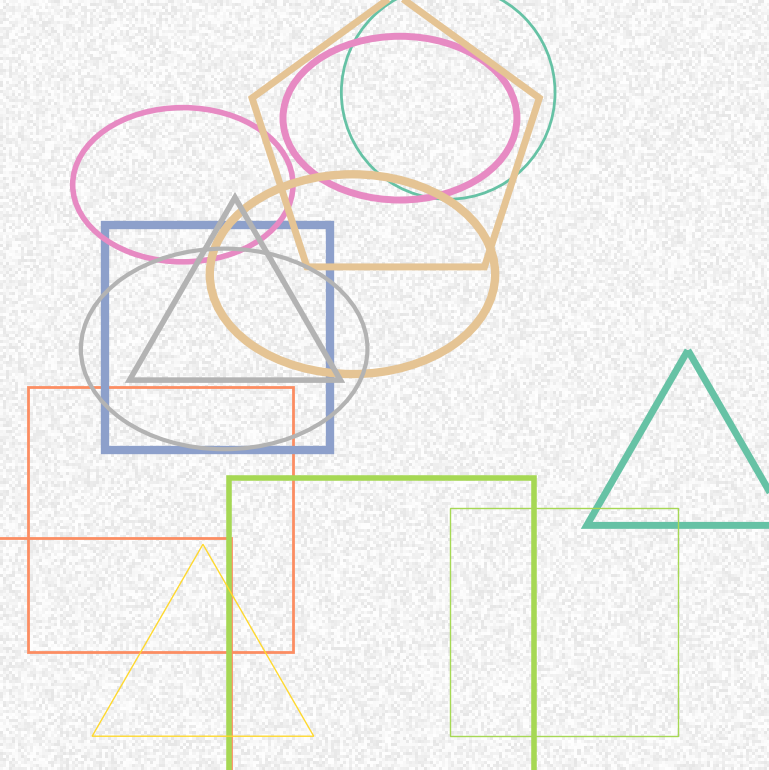[{"shape": "triangle", "thickness": 2.5, "radius": 0.76, "center": [0.893, 0.394]}, {"shape": "circle", "thickness": 1, "radius": 0.69, "center": [0.582, 0.88]}, {"shape": "square", "thickness": 1, "radius": 0.86, "center": [0.208, 0.325]}, {"shape": "square", "thickness": 1, "radius": 0.97, "center": [0.107, 0.108]}, {"shape": "square", "thickness": 3, "radius": 0.73, "center": [0.282, 0.562]}, {"shape": "oval", "thickness": 2, "radius": 0.72, "center": [0.237, 0.76]}, {"shape": "oval", "thickness": 2.5, "radius": 0.76, "center": [0.519, 0.847]}, {"shape": "square", "thickness": 2, "radius": 0.99, "center": [0.495, 0.182]}, {"shape": "square", "thickness": 0.5, "radius": 0.74, "center": [0.732, 0.192]}, {"shape": "triangle", "thickness": 0.5, "radius": 0.83, "center": [0.264, 0.127]}, {"shape": "oval", "thickness": 3, "radius": 0.93, "center": [0.458, 0.644]}, {"shape": "pentagon", "thickness": 2.5, "radius": 0.98, "center": [0.514, 0.812]}, {"shape": "triangle", "thickness": 2, "radius": 0.79, "center": [0.305, 0.585]}, {"shape": "oval", "thickness": 1.5, "radius": 0.93, "center": [0.291, 0.547]}]